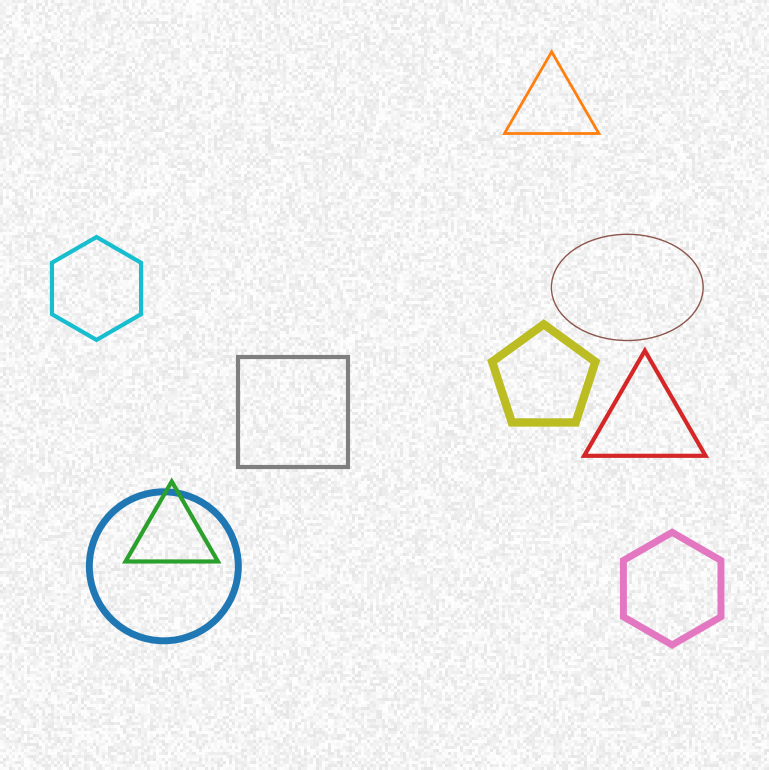[{"shape": "circle", "thickness": 2.5, "radius": 0.48, "center": [0.213, 0.265]}, {"shape": "triangle", "thickness": 1, "radius": 0.35, "center": [0.716, 0.862]}, {"shape": "triangle", "thickness": 1.5, "radius": 0.35, "center": [0.223, 0.305]}, {"shape": "triangle", "thickness": 1.5, "radius": 0.46, "center": [0.837, 0.454]}, {"shape": "oval", "thickness": 0.5, "radius": 0.49, "center": [0.815, 0.627]}, {"shape": "hexagon", "thickness": 2.5, "radius": 0.37, "center": [0.873, 0.236]}, {"shape": "square", "thickness": 1.5, "radius": 0.36, "center": [0.38, 0.465]}, {"shape": "pentagon", "thickness": 3, "radius": 0.35, "center": [0.706, 0.508]}, {"shape": "hexagon", "thickness": 1.5, "radius": 0.33, "center": [0.125, 0.625]}]